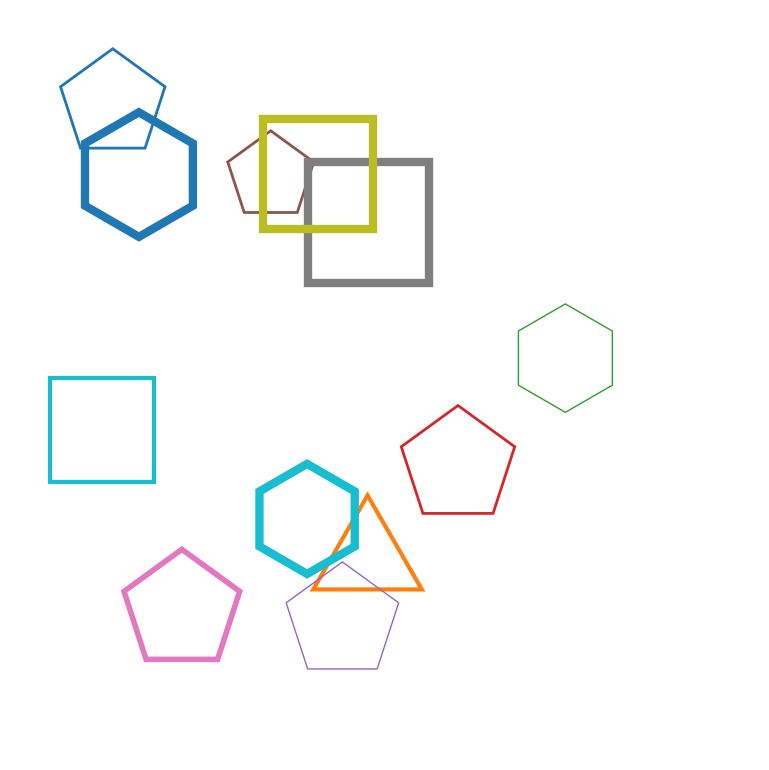[{"shape": "hexagon", "thickness": 3, "radius": 0.4, "center": [0.18, 0.773]}, {"shape": "pentagon", "thickness": 1, "radius": 0.36, "center": [0.146, 0.865]}, {"shape": "triangle", "thickness": 1.5, "radius": 0.41, "center": [0.477, 0.275]}, {"shape": "hexagon", "thickness": 0.5, "radius": 0.35, "center": [0.734, 0.535]}, {"shape": "pentagon", "thickness": 1, "radius": 0.39, "center": [0.595, 0.396]}, {"shape": "pentagon", "thickness": 0.5, "radius": 0.38, "center": [0.445, 0.193]}, {"shape": "pentagon", "thickness": 1, "radius": 0.29, "center": [0.352, 0.771]}, {"shape": "pentagon", "thickness": 2, "radius": 0.39, "center": [0.236, 0.208]}, {"shape": "square", "thickness": 3, "radius": 0.39, "center": [0.479, 0.711]}, {"shape": "square", "thickness": 3, "radius": 0.36, "center": [0.413, 0.774]}, {"shape": "hexagon", "thickness": 3, "radius": 0.36, "center": [0.399, 0.326]}, {"shape": "square", "thickness": 1.5, "radius": 0.34, "center": [0.133, 0.442]}]